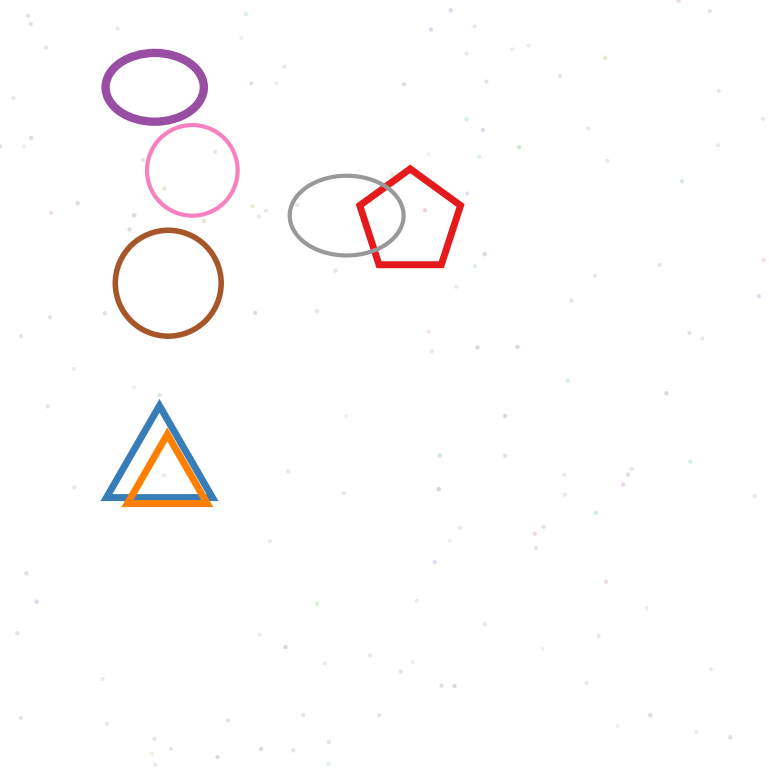[{"shape": "pentagon", "thickness": 2.5, "radius": 0.34, "center": [0.533, 0.712]}, {"shape": "triangle", "thickness": 2.5, "radius": 0.4, "center": [0.207, 0.394]}, {"shape": "oval", "thickness": 3, "radius": 0.32, "center": [0.201, 0.887]}, {"shape": "triangle", "thickness": 2.5, "radius": 0.3, "center": [0.217, 0.376]}, {"shape": "circle", "thickness": 2, "radius": 0.34, "center": [0.218, 0.632]}, {"shape": "circle", "thickness": 1.5, "radius": 0.29, "center": [0.25, 0.779]}, {"shape": "oval", "thickness": 1.5, "radius": 0.37, "center": [0.45, 0.72]}]